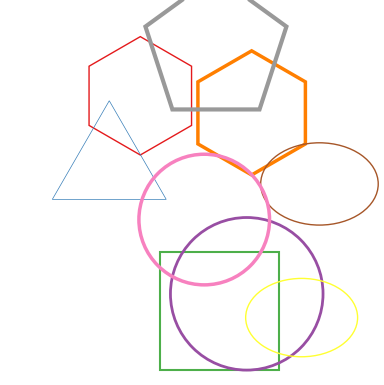[{"shape": "hexagon", "thickness": 1, "radius": 0.77, "center": [0.364, 0.751]}, {"shape": "triangle", "thickness": 0.5, "radius": 0.85, "center": [0.284, 0.568]}, {"shape": "square", "thickness": 1.5, "radius": 0.77, "center": [0.57, 0.192]}, {"shape": "circle", "thickness": 2, "radius": 0.99, "center": [0.641, 0.237]}, {"shape": "hexagon", "thickness": 2.5, "radius": 0.81, "center": [0.654, 0.707]}, {"shape": "oval", "thickness": 1, "radius": 0.73, "center": [0.783, 0.175]}, {"shape": "oval", "thickness": 1, "radius": 0.76, "center": [0.83, 0.522]}, {"shape": "circle", "thickness": 2.5, "radius": 0.85, "center": [0.53, 0.43]}, {"shape": "pentagon", "thickness": 3, "radius": 0.96, "center": [0.561, 0.871]}]